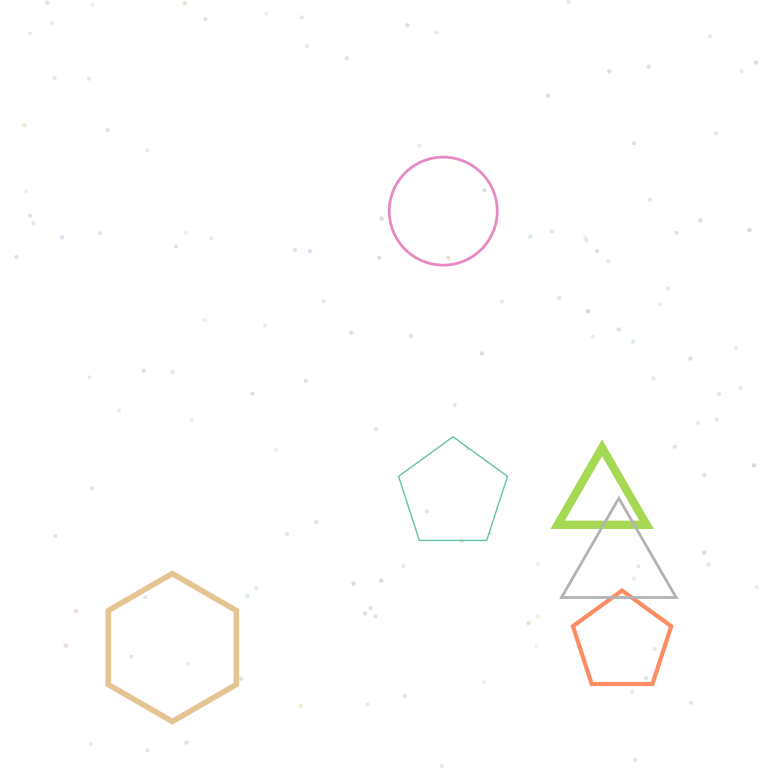[{"shape": "pentagon", "thickness": 0.5, "radius": 0.37, "center": [0.588, 0.358]}, {"shape": "pentagon", "thickness": 1.5, "radius": 0.34, "center": [0.808, 0.166]}, {"shape": "circle", "thickness": 1, "radius": 0.35, "center": [0.576, 0.726]}, {"shape": "triangle", "thickness": 3, "radius": 0.33, "center": [0.782, 0.352]}, {"shape": "hexagon", "thickness": 2, "radius": 0.48, "center": [0.224, 0.159]}, {"shape": "triangle", "thickness": 1, "radius": 0.43, "center": [0.804, 0.267]}]